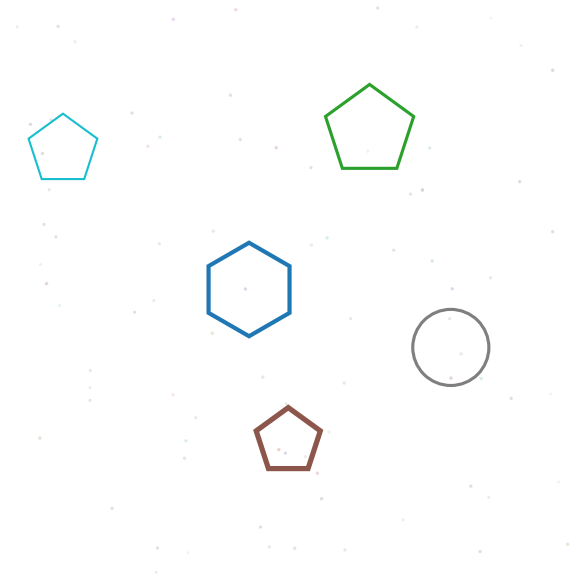[{"shape": "hexagon", "thickness": 2, "radius": 0.4, "center": [0.431, 0.498]}, {"shape": "pentagon", "thickness": 1.5, "radius": 0.4, "center": [0.64, 0.773]}, {"shape": "pentagon", "thickness": 2.5, "radius": 0.29, "center": [0.499, 0.235]}, {"shape": "circle", "thickness": 1.5, "radius": 0.33, "center": [0.781, 0.398]}, {"shape": "pentagon", "thickness": 1, "radius": 0.31, "center": [0.109, 0.74]}]